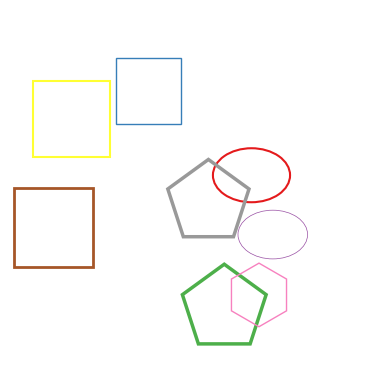[{"shape": "oval", "thickness": 1.5, "radius": 0.5, "center": [0.653, 0.545]}, {"shape": "square", "thickness": 1, "radius": 0.43, "center": [0.386, 0.764]}, {"shape": "pentagon", "thickness": 2.5, "radius": 0.57, "center": [0.583, 0.199]}, {"shape": "oval", "thickness": 0.5, "radius": 0.45, "center": [0.709, 0.391]}, {"shape": "square", "thickness": 1.5, "radius": 0.5, "center": [0.185, 0.691]}, {"shape": "square", "thickness": 2, "radius": 0.51, "center": [0.138, 0.408]}, {"shape": "hexagon", "thickness": 1, "radius": 0.41, "center": [0.673, 0.234]}, {"shape": "pentagon", "thickness": 2.5, "radius": 0.55, "center": [0.541, 0.475]}]